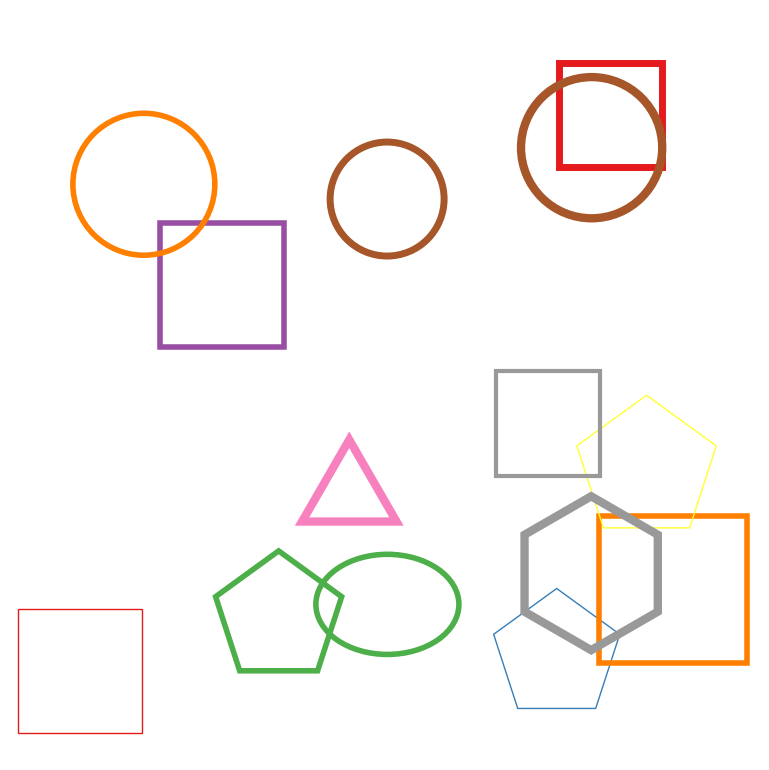[{"shape": "square", "thickness": 0.5, "radius": 0.4, "center": [0.104, 0.129]}, {"shape": "square", "thickness": 2.5, "radius": 0.34, "center": [0.793, 0.851]}, {"shape": "pentagon", "thickness": 0.5, "radius": 0.43, "center": [0.723, 0.15]}, {"shape": "pentagon", "thickness": 2, "radius": 0.43, "center": [0.362, 0.198]}, {"shape": "oval", "thickness": 2, "radius": 0.46, "center": [0.503, 0.215]}, {"shape": "square", "thickness": 2, "radius": 0.4, "center": [0.288, 0.63]}, {"shape": "square", "thickness": 2, "radius": 0.48, "center": [0.874, 0.234]}, {"shape": "circle", "thickness": 2, "radius": 0.46, "center": [0.187, 0.761]}, {"shape": "pentagon", "thickness": 0.5, "radius": 0.48, "center": [0.84, 0.392]}, {"shape": "circle", "thickness": 3, "radius": 0.46, "center": [0.768, 0.808]}, {"shape": "circle", "thickness": 2.5, "radius": 0.37, "center": [0.503, 0.742]}, {"shape": "triangle", "thickness": 3, "radius": 0.35, "center": [0.454, 0.358]}, {"shape": "square", "thickness": 1.5, "radius": 0.34, "center": [0.712, 0.45]}, {"shape": "hexagon", "thickness": 3, "radius": 0.5, "center": [0.768, 0.256]}]